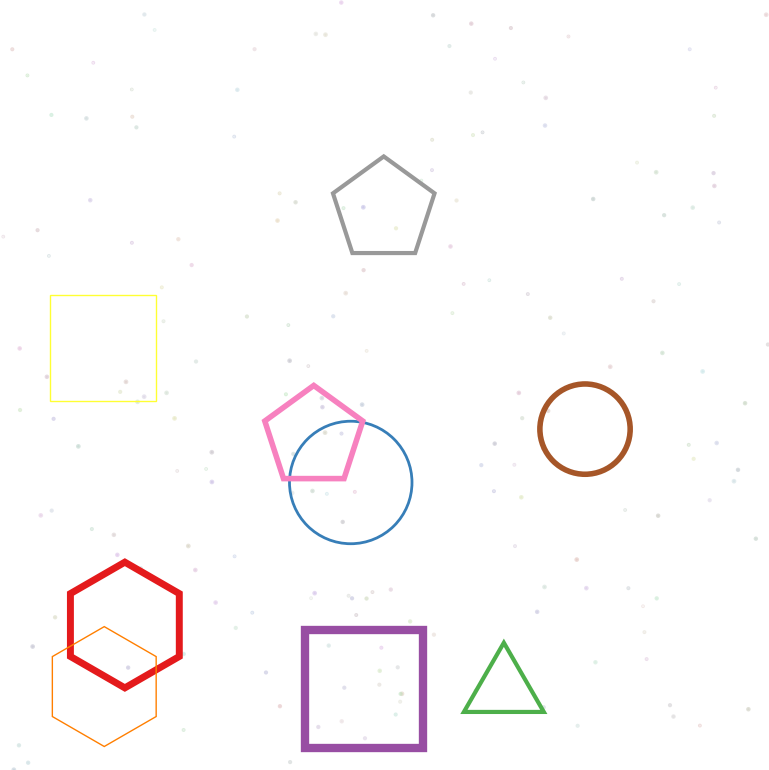[{"shape": "hexagon", "thickness": 2.5, "radius": 0.41, "center": [0.162, 0.188]}, {"shape": "circle", "thickness": 1, "radius": 0.4, "center": [0.456, 0.373]}, {"shape": "triangle", "thickness": 1.5, "radius": 0.3, "center": [0.654, 0.105]}, {"shape": "square", "thickness": 3, "radius": 0.38, "center": [0.473, 0.105]}, {"shape": "hexagon", "thickness": 0.5, "radius": 0.39, "center": [0.135, 0.108]}, {"shape": "square", "thickness": 0.5, "radius": 0.34, "center": [0.134, 0.548]}, {"shape": "circle", "thickness": 2, "radius": 0.29, "center": [0.76, 0.443]}, {"shape": "pentagon", "thickness": 2, "radius": 0.33, "center": [0.407, 0.433]}, {"shape": "pentagon", "thickness": 1.5, "radius": 0.35, "center": [0.498, 0.727]}]